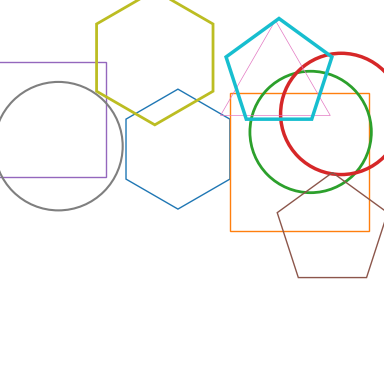[{"shape": "hexagon", "thickness": 1, "radius": 0.78, "center": [0.462, 0.613]}, {"shape": "square", "thickness": 1, "radius": 0.9, "center": [0.778, 0.579]}, {"shape": "circle", "thickness": 2, "radius": 0.79, "center": [0.807, 0.657]}, {"shape": "circle", "thickness": 2.5, "radius": 0.79, "center": [0.886, 0.704]}, {"shape": "square", "thickness": 1, "radius": 0.75, "center": [0.124, 0.689]}, {"shape": "pentagon", "thickness": 1, "radius": 0.75, "center": [0.863, 0.401]}, {"shape": "triangle", "thickness": 0.5, "radius": 0.82, "center": [0.715, 0.782]}, {"shape": "circle", "thickness": 1.5, "radius": 0.83, "center": [0.152, 0.62]}, {"shape": "hexagon", "thickness": 2, "radius": 0.87, "center": [0.402, 0.85]}, {"shape": "pentagon", "thickness": 2.5, "radius": 0.72, "center": [0.725, 0.807]}]